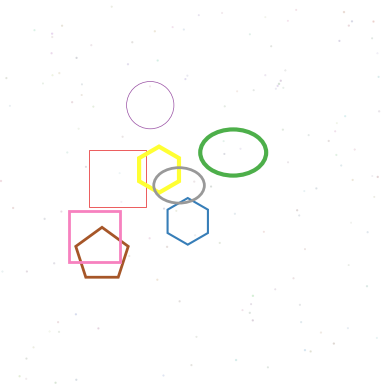[{"shape": "square", "thickness": 0.5, "radius": 0.37, "center": [0.305, 0.537]}, {"shape": "hexagon", "thickness": 1.5, "radius": 0.3, "center": [0.488, 0.425]}, {"shape": "oval", "thickness": 3, "radius": 0.43, "center": [0.606, 0.604]}, {"shape": "circle", "thickness": 0.5, "radius": 0.31, "center": [0.39, 0.727]}, {"shape": "hexagon", "thickness": 3, "radius": 0.3, "center": [0.413, 0.559]}, {"shape": "pentagon", "thickness": 2, "radius": 0.36, "center": [0.265, 0.338]}, {"shape": "square", "thickness": 2, "radius": 0.33, "center": [0.246, 0.385]}, {"shape": "oval", "thickness": 2, "radius": 0.33, "center": [0.465, 0.518]}]